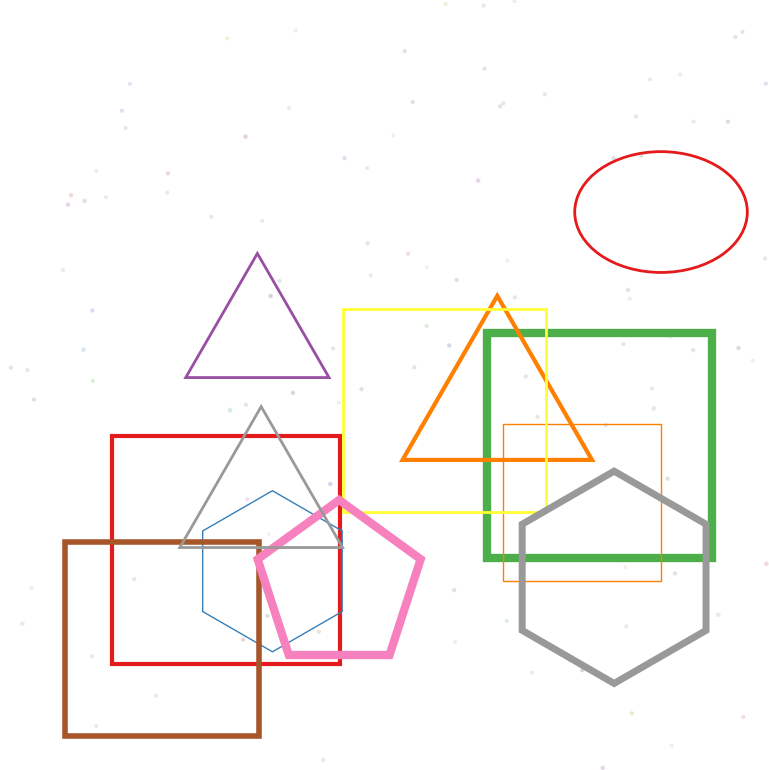[{"shape": "square", "thickness": 1.5, "radius": 0.74, "center": [0.293, 0.285]}, {"shape": "oval", "thickness": 1, "radius": 0.56, "center": [0.858, 0.725]}, {"shape": "hexagon", "thickness": 0.5, "radius": 0.52, "center": [0.354, 0.258]}, {"shape": "square", "thickness": 3, "radius": 0.73, "center": [0.779, 0.422]}, {"shape": "triangle", "thickness": 1, "radius": 0.54, "center": [0.334, 0.563]}, {"shape": "triangle", "thickness": 1.5, "radius": 0.71, "center": [0.646, 0.474]}, {"shape": "square", "thickness": 0.5, "radius": 0.51, "center": [0.756, 0.348]}, {"shape": "square", "thickness": 1, "radius": 0.66, "center": [0.578, 0.467]}, {"shape": "square", "thickness": 2, "radius": 0.63, "center": [0.211, 0.17]}, {"shape": "pentagon", "thickness": 3, "radius": 0.56, "center": [0.44, 0.239]}, {"shape": "hexagon", "thickness": 2.5, "radius": 0.69, "center": [0.798, 0.25]}, {"shape": "triangle", "thickness": 1, "radius": 0.61, "center": [0.339, 0.35]}]